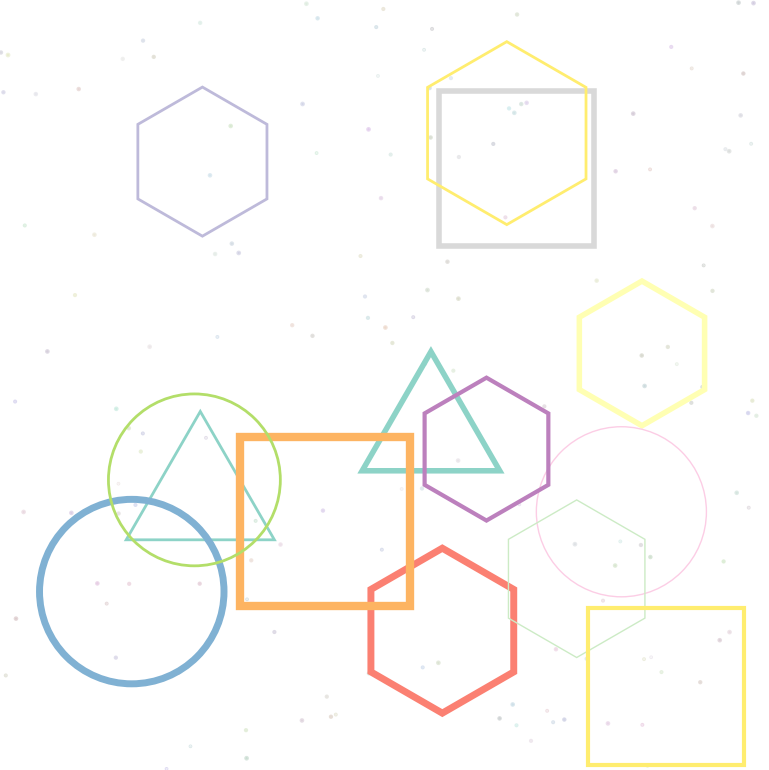[{"shape": "triangle", "thickness": 2, "radius": 0.52, "center": [0.56, 0.44]}, {"shape": "triangle", "thickness": 1, "radius": 0.56, "center": [0.26, 0.355]}, {"shape": "hexagon", "thickness": 2, "radius": 0.47, "center": [0.834, 0.541]}, {"shape": "hexagon", "thickness": 1, "radius": 0.48, "center": [0.263, 0.79]}, {"shape": "hexagon", "thickness": 2.5, "radius": 0.54, "center": [0.574, 0.181]}, {"shape": "circle", "thickness": 2.5, "radius": 0.6, "center": [0.171, 0.232]}, {"shape": "square", "thickness": 3, "radius": 0.55, "center": [0.422, 0.322]}, {"shape": "circle", "thickness": 1, "radius": 0.56, "center": [0.252, 0.377]}, {"shape": "circle", "thickness": 0.5, "radius": 0.55, "center": [0.807, 0.335]}, {"shape": "square", "thickness": 2, "radius": 0.5, "center": [0.67, 0.781]}, {"shape": "hexagon", "thickness": 1.5, "radius": 0.46, "center": [0.632, 0.417]}, {"shape": "hexagon", "thickness": 0.5, "radius": 0.51, "center": [0.749, 0.248]}, {"shape": "hexagon", "thickness": 1, "radius": 0.59, "center": [0.658, 0.827]}, {"shape": "square", "thickness": 1.5, "radius": 0.51, "center": [0.865, 0.108]}]